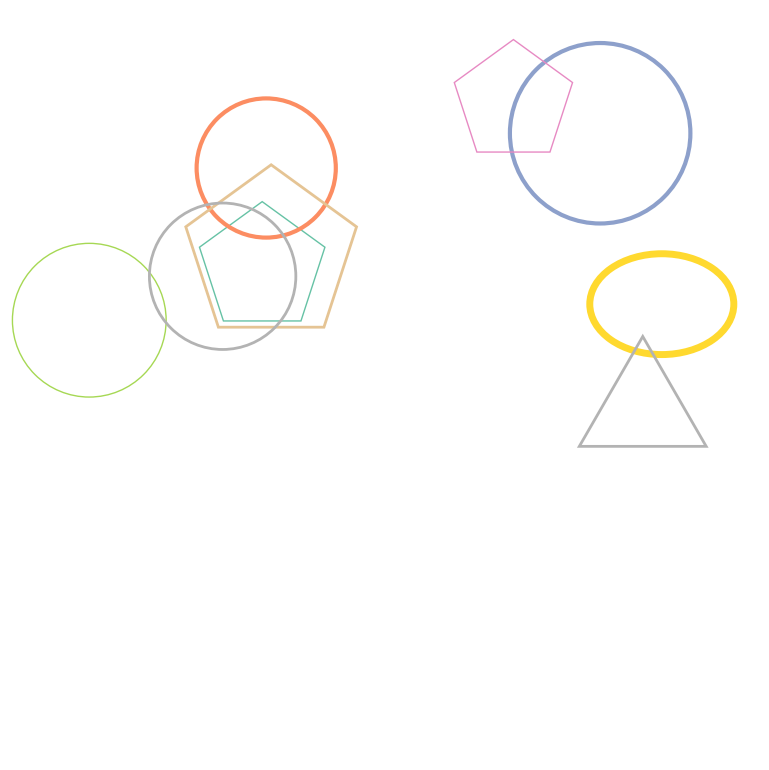[{"shape": "pentagon", "thickness": 0.5, "radius": 0.43, "center": [0.341, 0.652]}, {"shape": "circle", "thickness": 1.5, "radius": 0.45, "center": [0.346, 0.782]}, {"shape": "circle", "thickness": 1.5, "radius": 0.59, "center": [0.779, 0.827]}, {"shape": "pentagon", "thickness": 0.5, "radius": 0.4, "center": [0.667, 0.868]}, {"shape": "circle", "thickness": 0.5, "radius": 0.5, "center": [0.116, 0.584]}, {"shape": "oval", "thickness": 2.5, "radius": 0.47, "center": [0.859, 0.605]}, {"shape": "pentagon", "thickness": 1, "radius": 0.58, "center": [0.352, 0.669]}, {"shape": "circle", "thickness": 1, "radius": 0.48, "center": [0.289, 0.641]}, {"shape": "triangle", "thickness": 1, "radius": 0.48, "center": [0.835, 0.468]}]